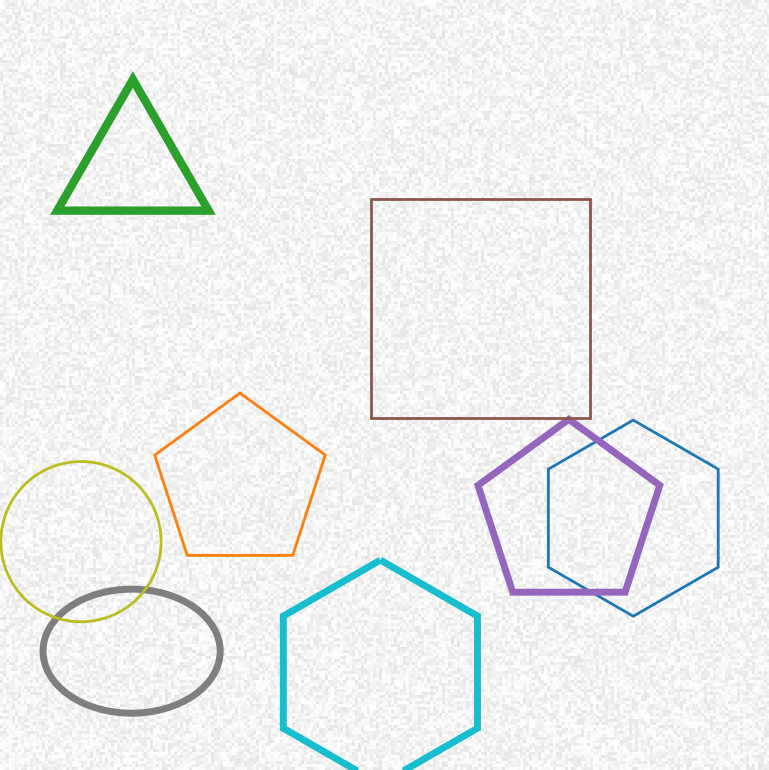[{"shape": "hexagon", "thickness": 1, "radius": 0.64, "center": [0.822, 0.327]}, {"shape": "pentagon", "thickness": 1, "radius": 0.58, "center": [0.312, 0.373]}, {"shape": "triangle", "thickness": 3, "radius": 0.57, "center": [0.173, 0.783]}, {"shape": "pentagon", "thickness": 2.5, "radius": 0.62, "center": [0.739, 0.331]}, {"shape": "square", "thickness": 1, "radius": 0.71, "center": [0.624, 0.599]}, {"shape": "oval", "thickness": 2.5, "radius": 0.58, "center": [0.171, 0.154]}, {"shape": "circle", "thickness": 1, "radius": 0.52, "center": [0.105, 0.297]}, {"shape": "hexagon", "thickness": 2.5, "radius": 0.73, "center": [0.494, 0.127]}]